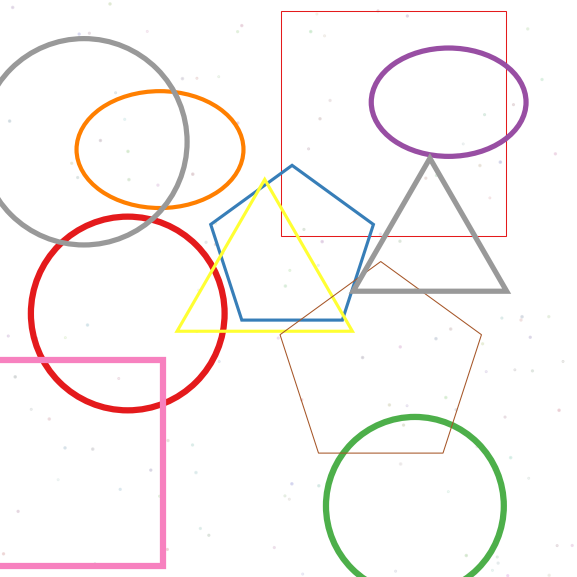[{"shape": "circle", "thickness": 3, "radius": 0.84, "center": [0.221, 0.456]}, {"shape": "square", "thickness": 0.5, "radius": 0.97, "center": [0.681, 0.785]}, {"shape": "pentagon", "thickness": 1.5, "radius": 0.74, "center": [0.506, 0.565]}, {"shape": "circle", "thickness": 3, "radius": 0.77, "center": [0.718, 0.123]}, {"shape": "oval", "thickness": 2.5, "radius": 0.67, "center": [0.777, 0.822]}, {"shape": "oval", "thickness": 2, "radius": 0.72, "center": [0.277, 0.74]}, {"shape": "triangle", "thickness": 1.5, "radius": 0.88, "center": [0.458, 0.513]}, {"shape": "pentagon", "thickness": 0.5, "radius": 0.92, "center": [0.659, 0.363]}, {"shape": "square", "thickness": 3, "radius": 0.89, "center": [0.104, 0.197]}, {"shape": "triangle", "thickness": 2.5, "radius": 0.77, "center": [0.744, 0.572]}, {"shape": "circle", "thickness": 2.5, "radius": 0.89, "center": [0.145, 0.754]}]